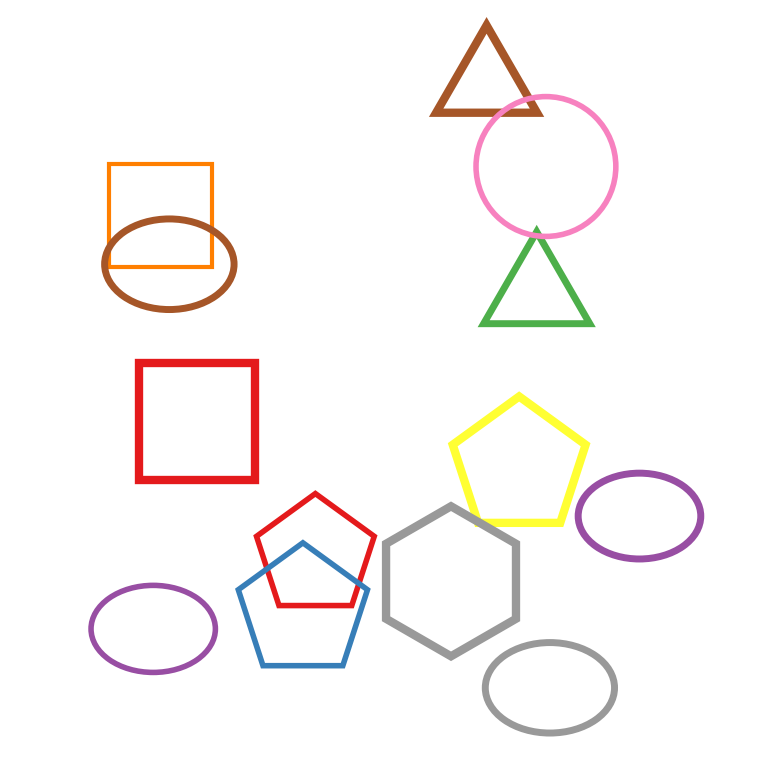[{"shape": "pentagon", "thickness": 2, "radius": 0.4, "center": [0.41, 0.279]}, {"shape": "square", "thickness": 3, "radius": 0.38, "center": [0.256, 0.452]}, {"shape": "pentagon", "thickness": 2, "radius": 0.44, "center": [0.393, 0.207]}, {"shape": "triangle", "thickness": 2.5, "radius": 0.4, "center": [0.697, 0.619]}, {"shape": "oval", "thickness": 2, "radius": 0.4, "center": [0.199, 0.183]}, {"shape": "oval", "thickness": 2.5, "radius": 0.4, "center": [0.83, 0.33]}, {"shape": "square", "thickness": 1.5, "radius": 0.33, "center": [0.208, 0.721]}, {"shape": "pentagon", "thickness": 3, "radius": 0.45, "center": [0.674, 0.394]}, {"shape": "triangle", "thickness": 3, "radius": 0.38, "center": [0.632, 0.891]}, {"shape": "oval", "thickness": 2.5, "radius": 0.42, "center": [0.22, 0.657]}, {"shape": "circle", "thickness": 2, "radius": 0.45, "center": [0.709, 0.784]}, {"shape": "hexagon", "thickness": 3, "radius": 0.49, "center": [0.586, 0.245]}, {"shape": "oval", "thickness": 2.5, "radius": 0.42, "center": [0.714, 0.107]}]